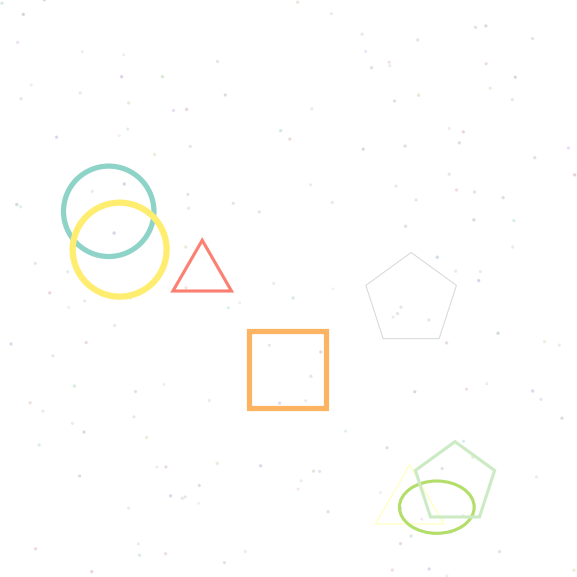[{"shape": "circle", "thickness": 2.5, "radius": 0.39, "center": [0.188, 0.633]}, {"shape": "triangle", "thickness": 0.5, "radius": 0.34, "center": [0.709, 0.126]}, {"shape": "triangle", "thickness": 1.5, "radius": 0.29, "center": [0.35, 0.524]}, {"shape": "square", "thickness": 2.5, "radius": 0.33, "center": [0.498, 0.36]}, {"shape": "oval", "thickness": 1.5, "radius": 0.32, "center": [0.756, 0.121]}, {"shape": "pentagon", "thickness": 0.5, "radius": 0.41, "center": [0.712, 0.479]}, {"shape": "pentagon", "thickness": 1.5, "radius": 0.36, "center": [0.788, 0.162]}, {"shape": "circle", "thickness": 3, "radius": 0.41, "center": [0.207, 0.567]}]